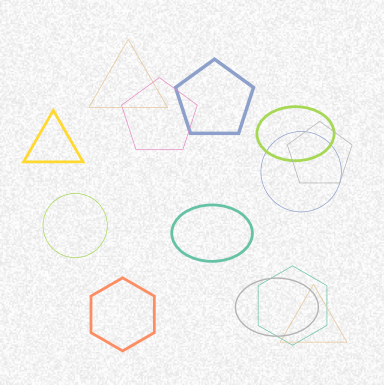[{"shape": "hexagon", "thickness": 0.5, "radius": 0.52, "center": [0.76, 0.206]}, {"shape": "oval", "thickness": 2, "radius": 0.52, "center": [0.551, 0.394]}, {"shape": "hexagon", "thickness": 2, "radius": 0.47, "center": [0.319, 0.183]}, {"shape": "pentagon", "thickness": 2.5, "radius": 0.53, "center": [0.557, 0.74]}, {"shape": "circle", "thickness": 0.5, "radius": 0.52, "center": [0.782, 0.554]}, {"shape": "pentagon", "thickness": 0.5, "radius": 0.52, "center": [0.414, 0.695]}, {"shape": "oval", "thickness": 2, "radius": 0.5, "center": [0.768, 0.653]}, {"shape": "circle", "thickness": 0.5, "radius": 0.42, "center": [0.195, 0.414]}, {"shape": "triangle", "thickness": 2, "radius": 0.45, "center": [0.138, 0.624]}, {"shape": "triangle", "thickness": 0.5, "radius": 0.5, "center": [0.814, 0.161]}, {"shape": "triangle", "thickness": 0.5, "radius": 0.59, "center": [0.333, 0.78]}, {"shape": "pentagon", "thickness": 0.5, "radius": 0.44, "center": [0.83, 0.596]}, {"shape": "oval", "thickness": 1, "radius": 0.54, "center": [0.719, 0.202]}]